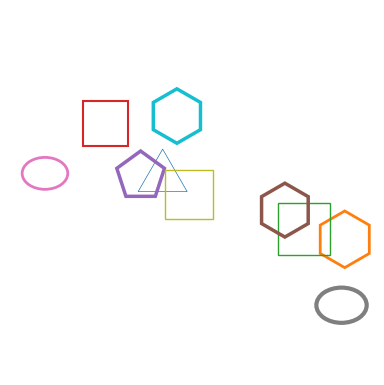[{"shape": "triangle", "thickness": 0.5, "radius": 0.37, "center": [0.422, 0.539]}, {"shape": "hexagon", "thickness": 2, "radius": 0.37, "center": [0.895, 0.378]}, {"shape": "square", "thickness": 1, "radius": 0.34, "center": [0.789, 0.406]}, {"shape": "square", "thickness": 1.5, "radius": 0.29, "center": [0.273, 0.679]}, {"shape": "pentagon", "thickness": 2.5, "radius": 0.33, "center": [0.365, 0.543]}, {"shape": "hexagon", "thickness": 2.5, "radius": 0.35, "center": [0.74, 0.454]}, {"shape": "oval", "thickness": 2, "radius": 0.3, "center": [0.117, 0.55]}, {"shape": "oval", "thickness": 3, "radius": 0.33, "center": [0.887, 0.207]}, {"shape": "square", "thickness": 1, "radius": 0.32, "center": [0.49, 0.495]}, {"shape": "hexagon", "thickness": 2.5, "radius": 0.35, "center": [0.459, 0.699]}]